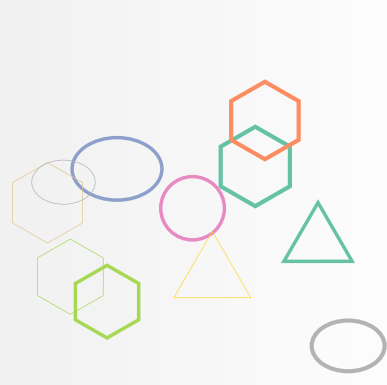[{"shape": "triangle", "thickness": 2.5, "radius": 0.51, "center": [0.821, 0.372]}, {"shape": "hexagon", "thickness": 3, "radius": 0.52, "center": [0.659, 0.568]}, {"shape": "hexagon", "thickness": 3, "radius": 0.5, "center": [0.684, 0.687]}, {"shape": "oval", "thickness": 2.5, "radius": 0.58, "center": [0.302, 0.561]}, {"shape": "circle", "thickness": 2.5, "radius": 0.41, "center": [0.497, 0.459]}, {"shape": "hexagon", "thickness": 2.5, "radius": 0.47, "center": [0.276, 0.217]}, {"shape": "hexagon", "thickness": 0.5, "radius": 0.49, "center": [0.182, 0.281]}, {"shape": "triangle", "thickness": 0.5, "radius": 0.57, "center": [0.548, 0.284]}, {"shape": "hexagon", "thickness": 0.5, "radius": 0.52, "center": [0.123, 0.473]}, {"shape": "oval", "thickness": 0.5, "radius": 0.41, "center": [0.164, 0.527]}, {"shape": "oval", "thickness": 3, "radius": 0.47, "center": [0.898, 0.102]}]